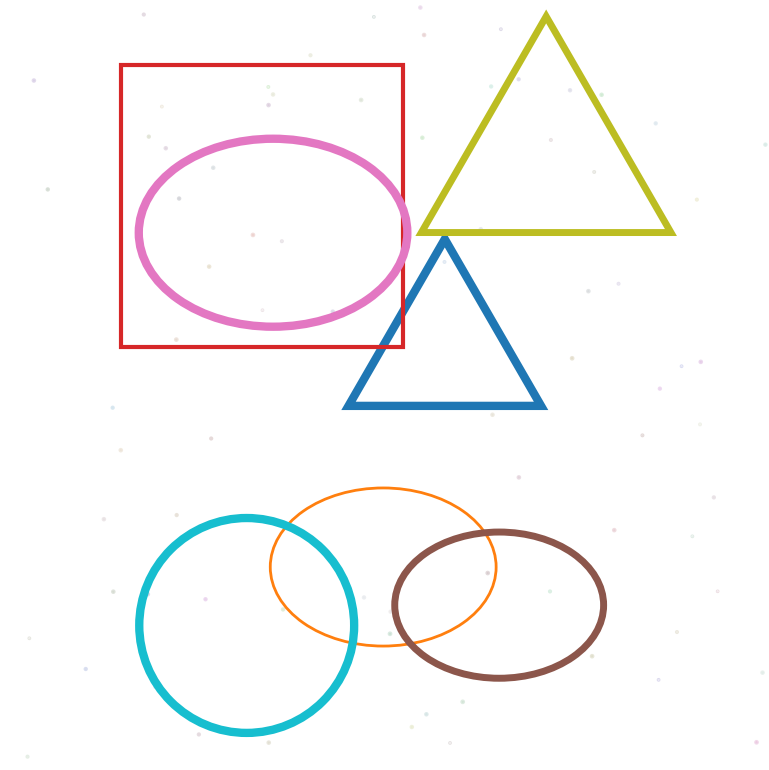[{"shape": "triangle", "thickness": 3, "radius": 0.72, "center": [0.578, 0.545]}, {"shape": "oval", "thickness": 1, "radius": 0.73, "center": [0.498, 0.264]}, {"shape": "square", "thickness": 1.5, "radius": 0.92, "center": [0.341, 0.732]}, {"shape": "oval", "thickness": 2.5, "radius": 0.68, "center": [0.648, 0.214]}, {"shape": "oval", "thickness": 3, "radius": 0.87, "center": [0.355, 0.698]}, {"shape": "triangle", "thickness": 2.5, "radius": 0.94, "center": [0.709, 0.792]}, {"shape": "circle", "thickness": 3, "radius": 0.7, "center": [0.32, 0.188]}]